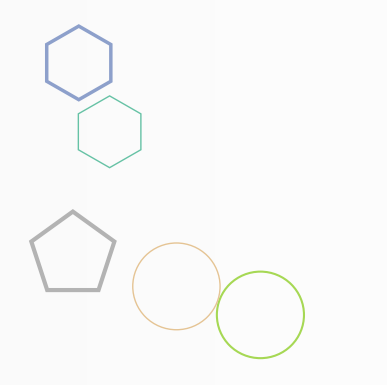[{"shape": "hexagon", "thickness": 1, "radius": 0.47, "center": [0.283, 0.658]}, {"shape": "hexagon", "thickness": 2.5, "radius": 0.48, "center": [0.203, 0.837]}, {"shape": "circle", "thickness": 1.5, "radius": 0.56, "center": [0.672, 0.182]}, {"shape": "circle", "thickness": 1, "radius": 0.56, "center": [0.455, 0.256]}, {"shape": "pentagon", "thickness": 3, "radius": 0.56, "center": [0.188, 0.338]}]